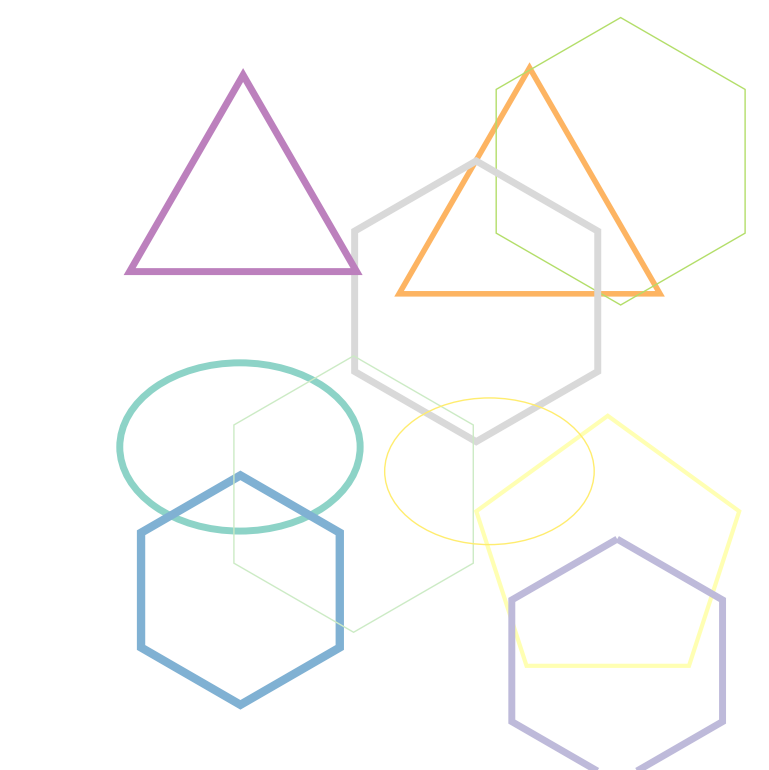[{"shape": "oval", "thickness": 2.5, "radius": 0.78, "center": [0.312, 0.42]}, {"shape": "pentagon", "thickness": 1.5, "radius": 0.9, "center": [0.789, 0.281]}, {"shape": "hexagon", "thickness": 2.5, "radius": 0.79, "center": [0.802, 0.142]}, {"shape": "hexagon", "thickness": 3, "radius": 0.75, "center": [0.312, 0.234]}, {"shape": "triangle", "thickness": 2, "radius": 0.98, "center": [0.688, 0.716]}, {"shape": "hexagon", "thickness": 0.5, "radius": 0.93, "center": [0.806, 0.791]}, {"shape": "hexagon", "thickness": 2.5, "radius": 0.91, "center": [0.618, 0.609]}, {"shape": "triangle", "thickness": 2.5, "radius": 0.85, "center": [0.316, 0.732]}, {"shape": "hexagon", "thickness": 0.5, "radius": 0.9, "center": [0.459, 0.358]}, {"shape": "oval", "thickness": 0.5, "radius": 0.68, "center": [0.636, 0.388]}]